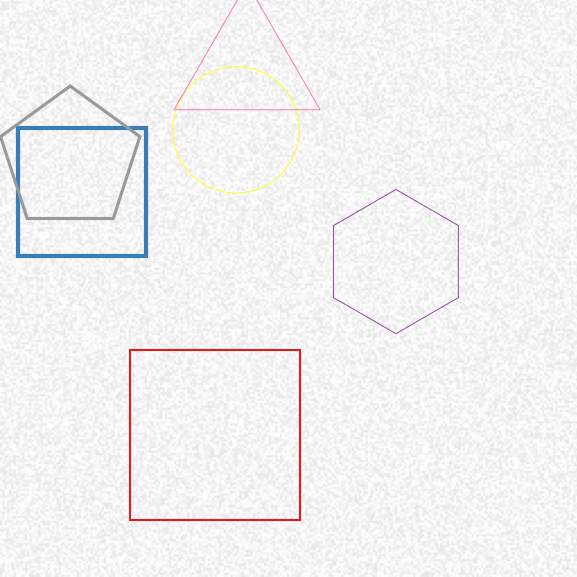[{"shape": "square", "thickness": 1, "radius": 0.73, "center": [0.372, 0.246]}, {"shape": "square", "thickness": 2, "radius": 0.55, "center": [0.142, 0.666]}, {"shape": "hexagon", "thickness": 0.5, "radius": 0.62, "center": [0.686, 0.546]}, {"shape": "circle", "thickness": 0.5, "radius": 0.55, "center": [0.409, 0.774]}, {"shape": "triangle", "thickness": 0.5, "radius": 0.73, "center": [0.428, 0.882]}, {"shape": "pentagon", "thickness": 1.5, "radius": 0.63, "center": [0.122, 0.723]}]